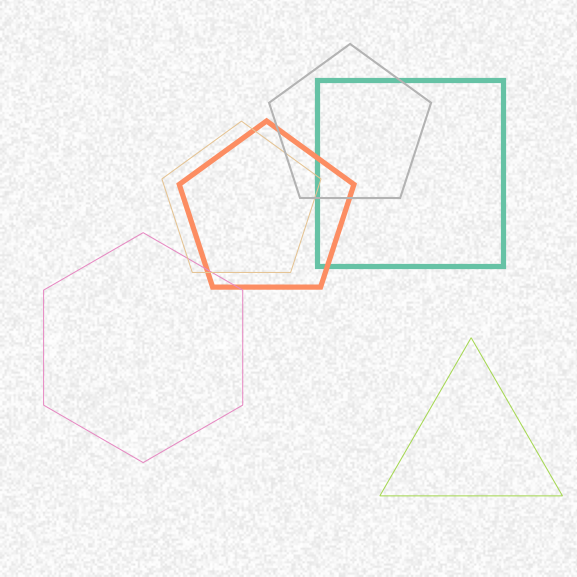[{"shape": "square", "thickness": 2.5, "radius": 0.81, "center": [0.71, 0.699]}, {"shape": "pentagon", "thickness": 2.5, "radius": 0.8, "center": [0.462, 0.631]}, {"shape": "hexagon", "thickness": 0.5, "radius": 1.0, "center": [0.248, 0.397]}, {"shape": "triangle", "thickness": 0.5, "radius": 0.91, "center": [0.816, 0.232]}, {"shape": "pentagon", "thickness": 0.5, "radius": 0.72, "center": [0.418, 0.645]}, {"shape": "pentagon", "thickness": 1, "radius": 0.74, "center": [0.606, 0.776]}]